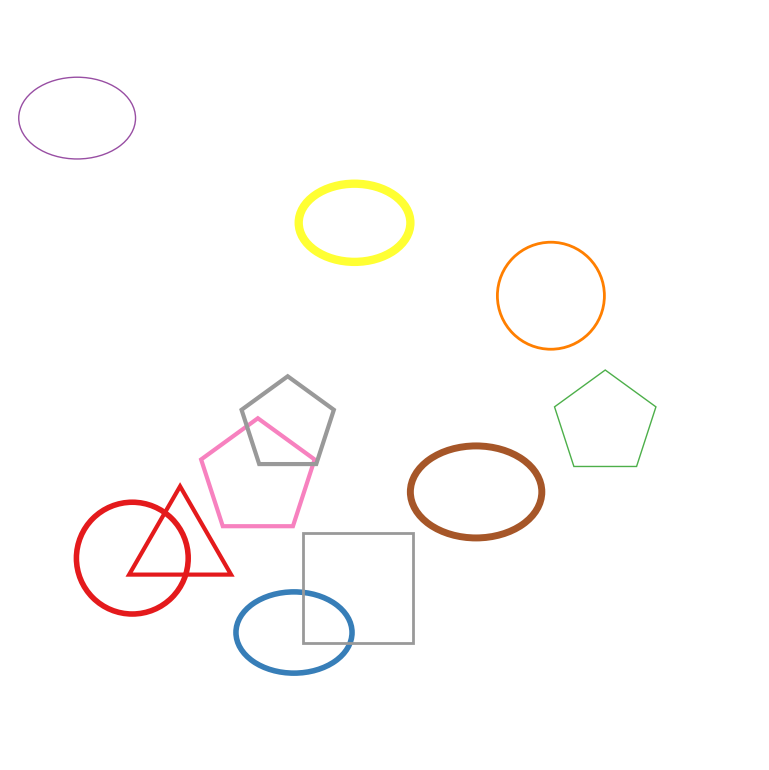[{"shape": "circle", "thickness": 2, "radius": 0.36, "center": [0.172, 0.275]}, {"shape": "triangle", "thickness": 1.5, "radius": 0.38, "center": [0.234, 0.292]}, {"shape": "oval", "thickness": 2, "radius": 0.38, "center": [0.382, 0.179]}, {"shape": "pentagon", "thickness": 0.5, "radius": 0.35, "center": [0.786, 0.45]}, {"shape": "oval", "thickness": 0.5, "radius": 0.38, "center": [0.1, 0.847]}, {"shape": "circle", "thickness": 1, "radius": 0.35, "center": [0.715, 0.616]}, {"shape": "oval", "thickness": 3, "radius": 0.36, "center": [0.46, 0.711]}, {"shape": "oval", "thickness": 2.5, "radius": 0.43, "center": [0.618, 0.361]}, {"shape": "pentagon", "thickness": 1.5, "radius": 0.39, "center": [0.335, 0.379]}, {"shape": "square", "thickness": 1, "radius": 0.36, "center": [0.465, 0.236]}, {"shape": "pentagon", "thickness": 1.5, "radius": 0.32, "center": [0.374, 0.448]}]